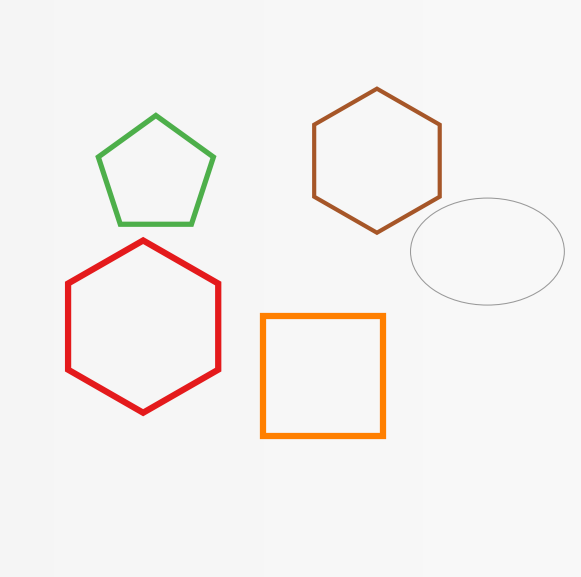[{"shape": "hexagon", "thickness": 3, "radius": 0.75, "center": [0.246, 0.434]}, {"shape": "pentagon", "thickness": 2.5, "radius": 0.52, "center": [0.268, 0.695]}, {"shape": "square", "thickness": 3, "radius": 0.52, "center": [0.556, 0.348]}, {"shape": "hexagon", "thickness": 2, "radius": 0.62, "center": [0.649, 0.721]}, {"shape": "oval", "thickness": 0.5, "radius": 0.66, "center": [0.839, 0.563]}]